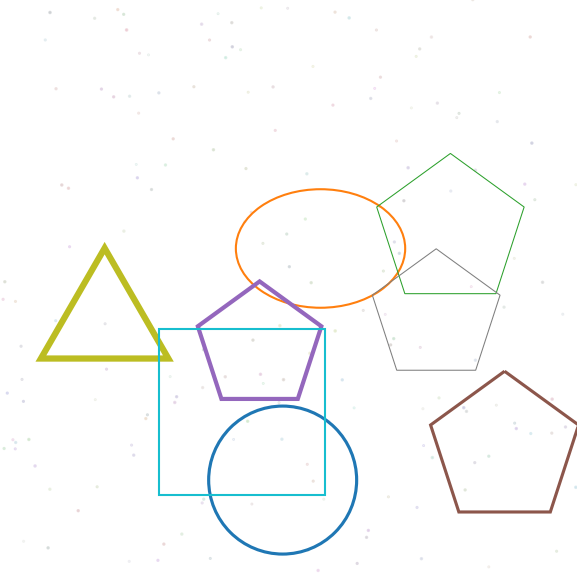[{"shape": "circle", "thickness": 1.5, "radius": 0.64, "center": [0.489, 0.168]}, {"shape": "oval", "thickness": 1, "radius": 0.73, "center": [0.555, 0.569]}, {"shape": "pentagon", "thickness": 0.5, "radius": 0.67, "center": [0.78, 0.599]}, {"shape": "pentagon", "thickness": 2, "radius": 0.56, "center": [0.45, 0.399]}, {"shape": "pentagon", "thickness": 1.5, "radius": 0.67, "center": [0.874, 0.222]}, {"shape": "pentagon", "thickness": 0.5, "radius": 0.58, "center": [0.755, 0.452]}, {"shape": "triangle", "thickness": 3, "radius": 0.64, "center": [0.181, 0.442]}, {"shape": "square", "thickness": 1, "radius": 0.72, "center": [0.418, 0.285]}]